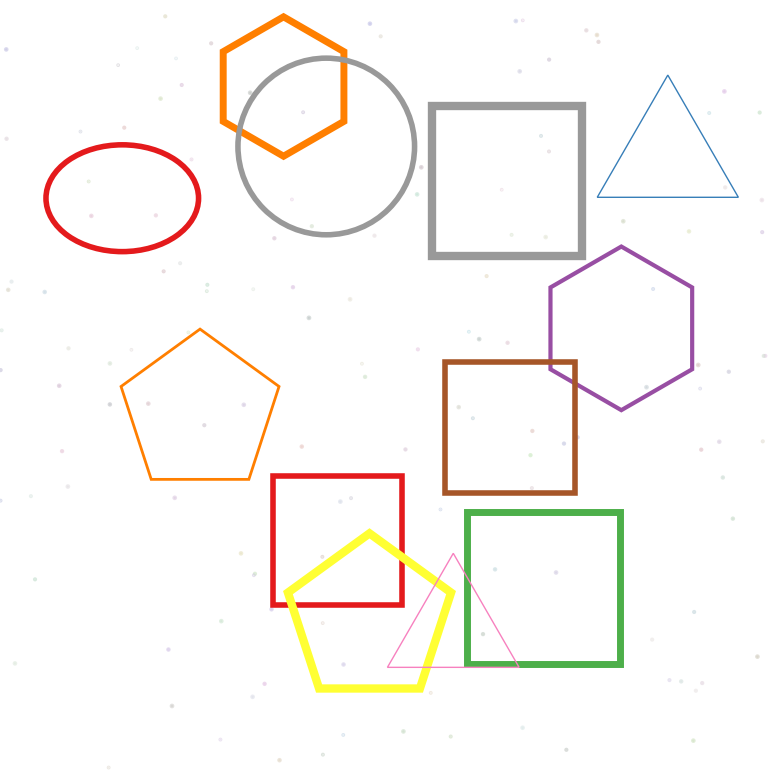[{"shape": "oval", "thickness": 2, "radius": 0.5, "center": [0.159, 0.743]}, {"shape": "square", "thickness": 2, "radius": 0.42, "center": [0.438, 0.298]}, {"shape": "triangle", "thickness": 0.5, "radius": 0.53, "center": [0.867, 0.797]}, {"shape": "square", "thickness": 2.5, "radius": 0.49, "center": [0.706, 0.236]}, {"shape": "hexagon", "thickness": 1.5, "radius": 0.53, "center": [0.807, 0.574]}, {"shape": "pentagon", "thickness": 1, "radius": 0.54, "center": [0.26, 0.465]}, {"shape": "hexagon", "thickness": 2.5, "radius": 0.45, "center": [0.368, 0.888]}, {"shape": "pentagon", "thickness": 3, "radius": 0.56, "center": [0.48, 0.196]}, {"shape": "square", "thickness": 2, "radius": 0.42, "center": [0.663, 0.445]}, {"shape": "triangle", "thickness": 0.5, "radius": 0.49, "center": [0.589, 0.183]}, {"shape": "circle", "thickness": 2, "radius": 0.57, "center": [0.424, 0.81]}, {"shape": "square", "thickness": 3, "radius": 0.49, "center": [0.658, 0.765]}]